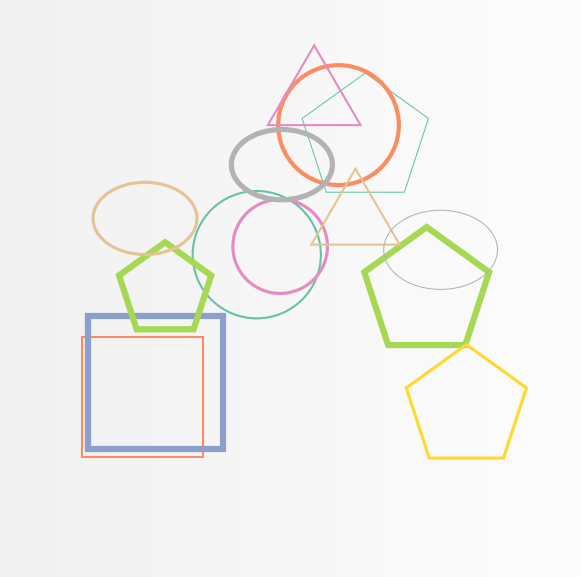[{"shape": "circle", "thickness": 1, "radius": 0.55, "center": [0.442, 0.558]}, {"shape": "pentagon", "thickness": 0.5, "radius": 0.57, "center": [0.629, 0.759]}, {"shape": "square", "thickness": 1, "radius": 0.52, "center": [0.245, 0.312]}, {"shape": "circle", "thickness": 2, "radius": 0.52, "center": [0.582, 0.783]}, {"shape": "square", "thickness": 3, "radius": 0.58, "center": [0.267, 0.336]}, {"shape": "triangle", "thickness": 1, "radius": 0.46, "center": [0.541, 0.829]}, {"shape": "circle", "thickness": 1.5, "radius": 0.41, "center": [0.482, 0.572]}, {"shape": "pentagon", "thickness": 3, "radius": 0.56, "center": [0.734, 0.493]}, {"shape": "pentagon", "thickness": 3, "radius": 0.42, "center": [0.284, 0.496]}, {"shape": "pentagon", "thickness": 1.5, "radius": 0.54, "center": [0.802, 0.294]}, {"shape": "oval", "thickness": 1.5, "radius": 0.45, "center": [0.249, 0.621]}, {"shape": "triangle", "thickness": 1, "radius": 0.44, "center": [0.612, 0.619]}, {"shape": "oval", "thickness": 2.5, "radius": 0.43, "center": [0.485, 0.714]}, {"shape": "oval", "thickness": 0.5, "radius": 0.49, "center": [0.758, 0.567]}]